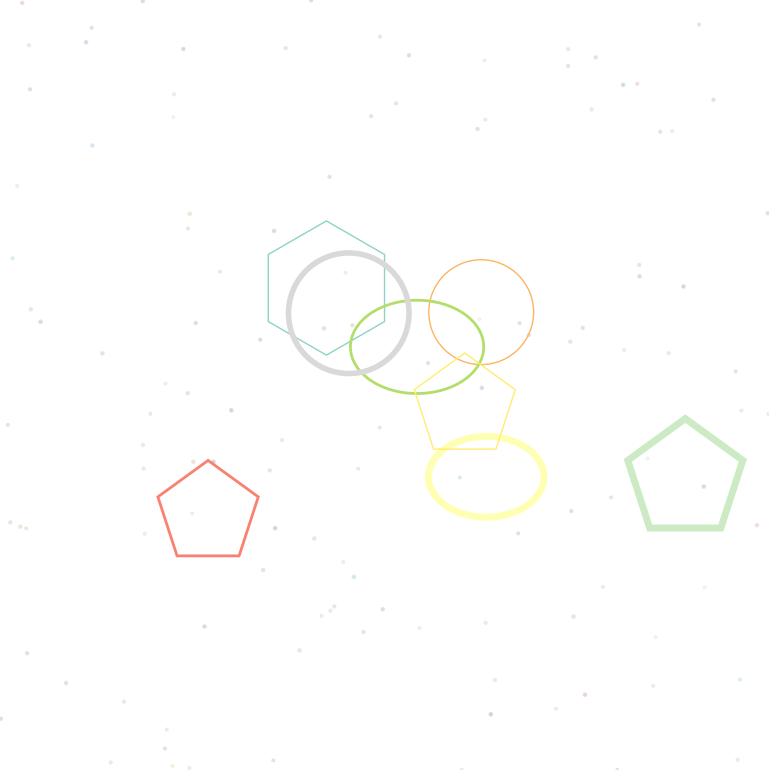[{"shape": "hexagon", "thickness": 0.5, "radius": 0.44, "center": [0.424, 0.626]}, {"shape": "oval", "thickness": 2.5, "radius": 0.37, "center": [0.631, 0.381]}, {"shape": "pentagon", "thickness": 1, "radius": 0.34, "center": [0.27, 0.334]}, {"shape": "circle", "thickness": 0.5, "radius": 0.34, "center": [0.625, 0.595]}, {"shape": "oval", "thickness": 1, "radius": 0.43, "center": [0.542, 0.55]}, {"shape": "circle", "thickness": 2, "radius": 0.39, "center": [0.453, 0.593]}, {"shape": "pentagon", "thickness": 2.5, "radius": 0.39, "center": [0.89, 0.378]}, {"shape": "pentagon", "thickness": 0.5, "radius": 0.34, "center": [0.604, 0.473]}]